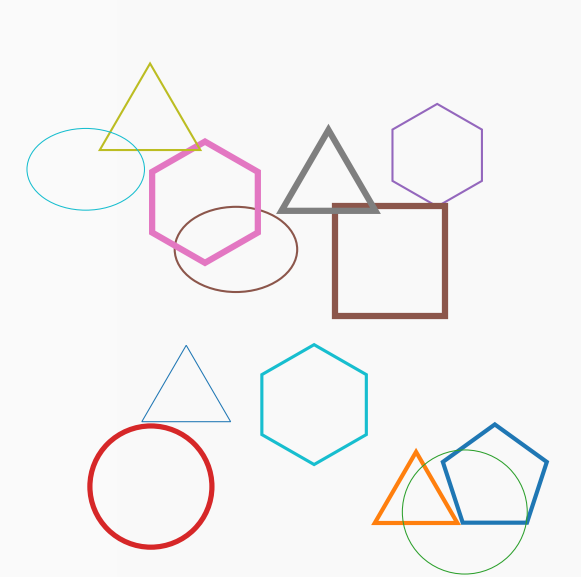[{"shape": "pentagon", "thickness": 2, "radius": 0.47, "center": [0.851, 0.17]}, {"shape": "triangle", "thickness": 0.5, "radius": 0.44, "center": [0.32, 0.313]}, {"shape": "triangle", "thickness": 2, "radius": 0.41, "center": [0.716, 0.135]}, {"shape": "circle", "thickness": 0.5, "radius": 0.54, "center": [0.8, 0.113]}, {"shape": "circle", "thickness": 2.5, "radius": 0.52, "center": [0.26, 0.157]}, {"shape": "hexagon", "thickness": 1, "radius": 0.44, "center": [0.752, 0.73]}, {"shape": "square", "thickness": 3, "radius": 0.47, "center": [0.67, 0.547]}, {"shape": "oval", "thickness": 1, "radius": 0.53, "center": [0.406, 0.567]}, {"shape": "hexagon", "thickness": 3, "radius": 0.52, "center": [0.353, 0.649]}, {"shape": "triangle", "thickness": 3, "radius": 0.47, "center": [0.565, 0.681]}, {"shape": "triangle", "thickness": 1, "radius": 0.5, "center": [0.258, 0.789]}, {"shape": "hexagon", "thickness": 1.5, "radius": 0.52, "center": [0.54, 0.299]}, {"shape": "oval", "thickness": 0.5, "radius": 0.51, "center": [0.147, 0.706]}]